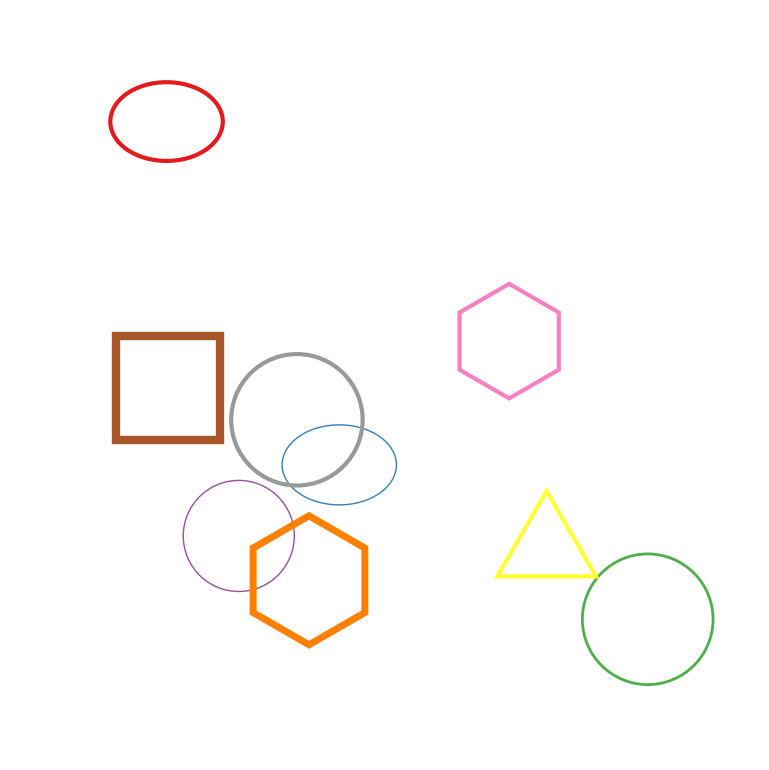[{"shape": "oval", "thickness": 1.5, "radius": 0.37, "center": [0.216, 0.842]}, {"shape": "oval", "thickness": 0.5, "radius": 0.37, "center": [0.441, 0.396]}, {"shape": "circle", "thickness": 1, "radius": 0.42, "center": [0.841, 0.196]}, {"shape": "circle", "thickness": 0.5, "radius": 0.36, "center": [0.31, 0.304]}, {"shape": "hexagon", "thickness": 2.5, "radius": 0.42, "center": [0.401, 0.246]}, {"shape": "triangle", "thickness": 1.5, "radius": 0.37, "center": [0.71, 0.288]}, {"shape": "square", "thickness": 3, "radius": 0.34, "center": [0.218, 0.496]}, {"shape": "hexagon", "thickness": 1.5, "radius": 0.37, "center": [0.661, 0.557]}, {"shape": "circle", "thickness": 1.5, "radius": 0.43, "center": [0.386, 0.455]}]